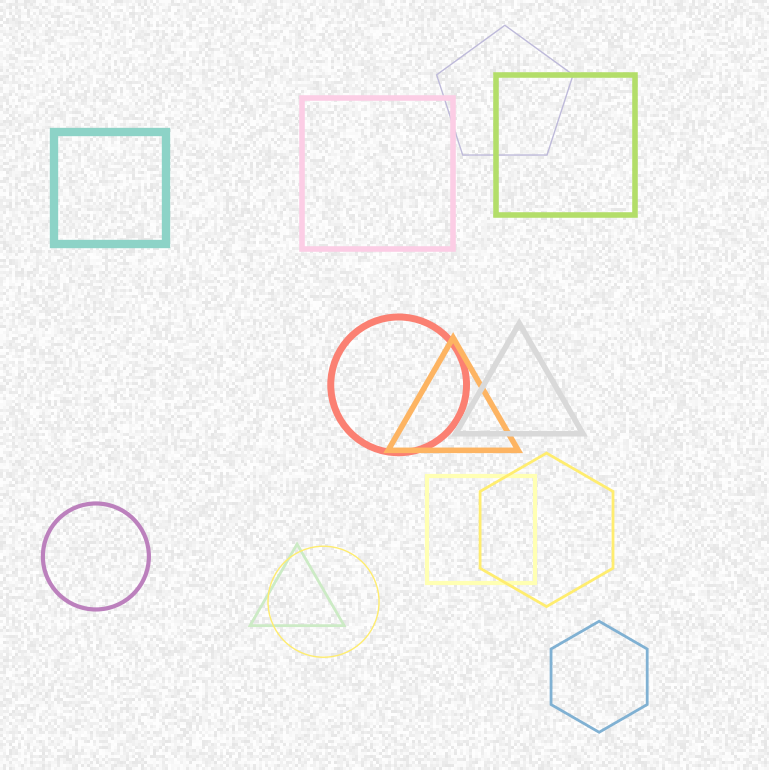[{"shape": "square", "thickness": 3, "radius": 0.36, "center": [0.143, 0.756]}, {"shape": "square", "thickness": 1.5, "radius": 0.35, "center": [0.624, 0.312]}, {"shape": "pentagon", "thickness": 0.5, "radius": 0.47, "center": [0.656, 0.874]}, {"shape": "circle", "thickness": 2.5, "radius": 0.44, "center": [0.518, 0.5]}, {"shape": "hexagon", "thickness": 1, "radius": 0.36, "center": [0.778, 0.121]}, {"shape": "triangle", "thickness": 2, "radius": 0.49, "center": [0.589, 0.464]}, {"shape": "square", "thickness": 2, "radius": 0.45, "center": [0.734, 0.811]}, {"shape": "square", "thickness": 2, "radius": 0.49, "center": [0.49, 0.774]}, {"shape": "triangle", "thickness": 2, "radius": 0.48, "center": [0.674, 0.484]}, {"shape": "circle", "thickness": 1.5, "radius": 0.34, "center": [0.125, 0.277]}, {"shape": "triangle", "thickness": 1, "radius": 0.35, "center": [0.386, 0.223]}, {"shape": "hexagon", "thickness": 1, "radius": 0.5, "center": [0.71, 0.312]}, {"shape": "circle", "thickness": 0.5, "radius": 0.36, "center": [0.42, 0.219]}]